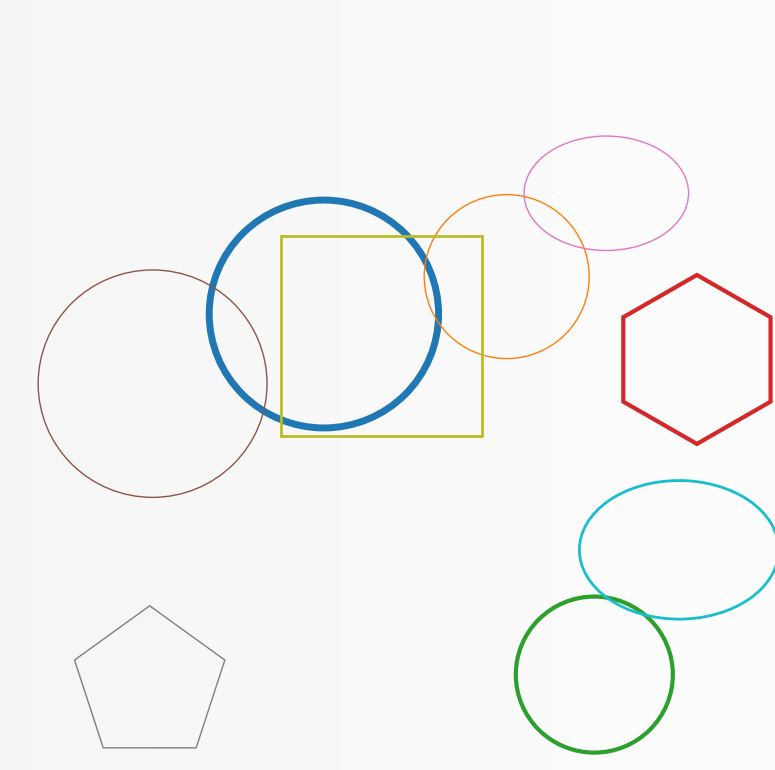[{"shape": "circle", "thickness": 2.5, "radius": 0.74, "center": [0.418, 0.592]}, {"shape": "circle", "thickness": 0.5, "radius": 0.53, "center": [0.654, 0.641]}, {"shape": "circle", "thickness": 1.5, "radius": 0.51, "center": [0.767, 0.124]}, {"shape": "hexagon", "thickness": 1.5, "radius": 0.55, "center": [0.899, 0.533]}, {"shape": "circle", "thickness": 0.5, "radius": 0.74, "center": [0.197, 0.502]}, {"shape": "oval", "thickness": 0.5, "radius": 0.53, "center": [0.782, 0.749]}, {"shape": "pentagon", "thickness": 0.5, "radius": 0.51, "center": [0.193, 0.111]}, {"shape": "square", "thickness": 1, "radius": 0.65, "center": [0.492, 0.563]}, {"shape": "oval", "thickness": 1, "radius": 0.64, "center": [0.876, 0.286]}]